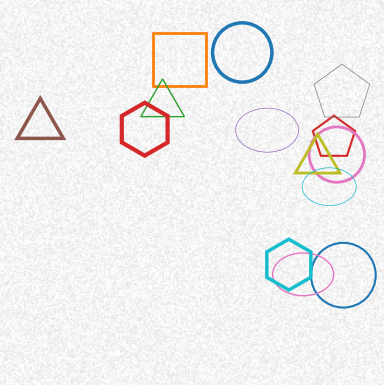[{"shape": "circle", "thickness": 1.5, "radius": 0.42, "center": [0.892, 0.285]}, {"shape": "circle", "thickness": 2.5, "radius": 0.39, "center": [0.629, 0.864]}, {"shape": "square", "thickness": 2, "radius": 0.34, "center": [0.466, 0.846]}, {"shape": "triangle", "thickness": 1, "radius": 0.33, "center": [0.422, 0.73]}, {"shape": "pentagon", "thickness": 1.5, "radius": 0.29, "center": [0.867, 0.642]}, {"shape": "hexagon", "thickness": 3, "radius": 0.34, "center": [0.376, 0.664]}, {"shape": "oval", "thickness": 0.5, "radius": 0.41, "center": [0.694, 0.662]}, {"shape": "triangle", "thickness": 2.5, "radius": 0.35, "center": [0.105, 0.675]}, {"shape": "oval", "thickness": 1, "radius": 0.4, "center": [0.787, 0.287]}, {"shape": "circle", "thickness": 2, "radius": 0.36, "center": [0.875, 0.599]}, {"shape": "pentagon", "thickness": 0.5, "radius": 0.38, "center": [0.888, 0.757]}, {"shape": "triangle", "thickness": 2, "radius": 0.34, "center": [0.825, 0.584]}, {"shape": "oval", "thickness": 0.5, "radius": 0.35, "center": [0.855, 0.515]}, {"shape": "hexagon", "thickness": 2.5, "radius": 0.33, "center": [0.75, 0.313]}]